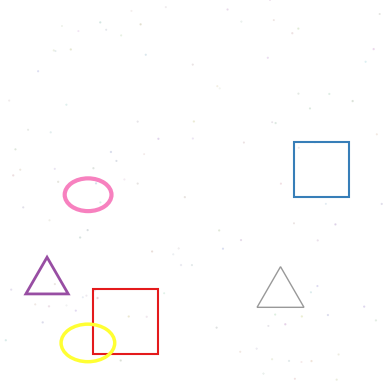[{"shape": "square", "thickness": 1.5, "radius": 0.42, "center": [0.326, 0.165]}, {"shape": "square", "thickness": 1.5, "radius": 0.36, "center": [0.836, 0.559]}, {"shape": "triangle", "thickness": 2, "radius": 0.32, "center": [0.122, 0.268]}, {"shape": "oval", "thickness": 2.5, "radius": 0.35, "center": [0.228, 0.109]}, {"shape": "oval", "thickness": 3, "radius": 0.3, "center": [0.229, 0.494]}, {"shape": "triangle", "thickness": 1, "radius": 0.35, "center": [0.729, 0.237]}]